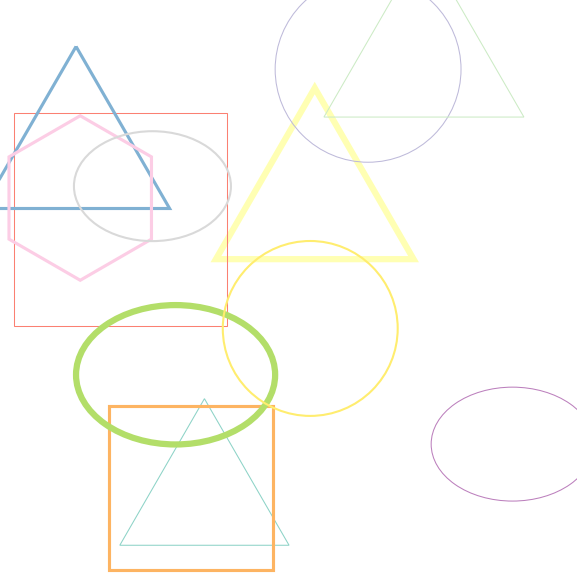[{"shape": "triangle", "thickness": 0.5, "radius": 0.85, "center": [0.354, 0.14]}, {"shape": "triangle", "thickness": 3, "radius": 0.99, "center": [0.545, 0.649]}, {"shape": "circle", "thickness": 0.5, "radius": 0.8, "center": [0.637, 0.879]}, {"shape": "square", "thickness": 0.5, "radius": 0.92, "center": [0.209, 0.619]}, {"shape": "triangle", "thickness": 1.5, "radius": 0.94, "center": [0.132, 0.732]}, {"shape": "square", "thickness": 1.5, "radius": 0.71, "center": [0.33, 0.155]}, {"shape": "oval", "thickness": 3, "radius": 0.86, "center": [0.304, 0.35]}, {"shape": "hexagon", "thickness": 1.5, "radius": 0.71, "center": [0.139, 0.656]}, {"shape": "oval", "thickness": 1, "radius": 0.68, "center": [0.264, 0.677]}, {"shape": "oval", "thickness": 0.5, "radius": 0.7, "center": [0.888, 0.23]}, {"shape": "triangle", "thickness": 0.5, "radius": 1.0, "center": [0.734, 0.896]}, {"shape": "circle", "thickness": 1, "radius": 0.76, "center": [0.537, 0.43]}]